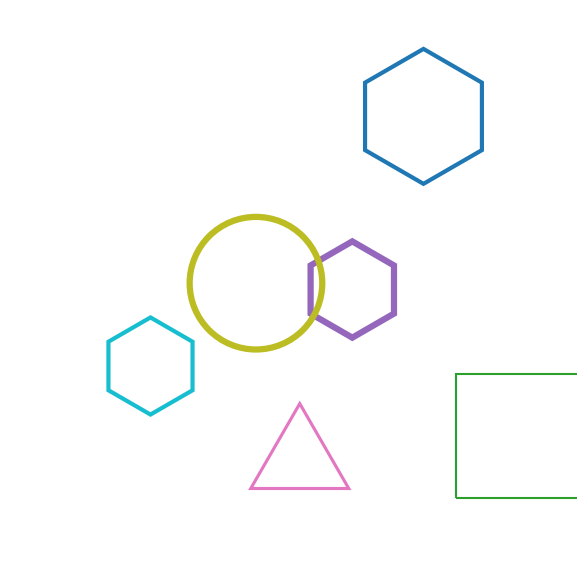[{"shape": "hexagon", "thickness": 2, "radius": 0.58, "center": [0.733, 0.798]}, {"shape": "square", "thickness": 1, "radius": 0.54, "center": [0.898, 0.244]}, {"shape": "hexagon", "thickness": 3, "radius": 0.42, "center": [0.61, 0.498]}, {"shape": "triangle", "thickness": 1.5, "radius": 0.49, "center": [0.519, 0.202]}, {"shape": "circle", "thickness": 3, "radius": 0.57, "center": [0.443, 0.509]}, {"shape": "hexagon", "thickness": 2, "radius": 0.42, "center": [0.261, 0.365]}]